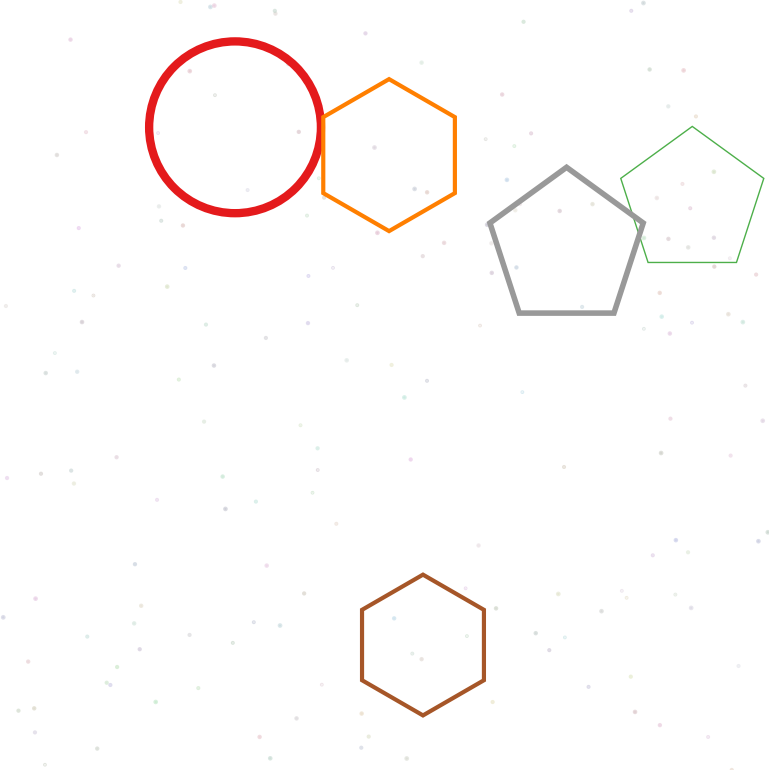[{"shape": "circle", "thickness": 3, "radius": 0.56, "center": [0.305, 0.835]}, {"shape": "pentagon", "thickness": 0.5, "radius": 0.49, "center": [0.899, 0.738]}, {"shape": "hexagon", "thickness": 1.5, "radius": 0.49, "center": [0.505, 0.799]}, {"shape": "hexagon", "thickness": 1.5, "radius": 0.46, "center": [0.549, 0.162]}, {"shape": "pentagon", "thickness": 2, "radius": 0.52, "center": [0.736, 0.678]}]